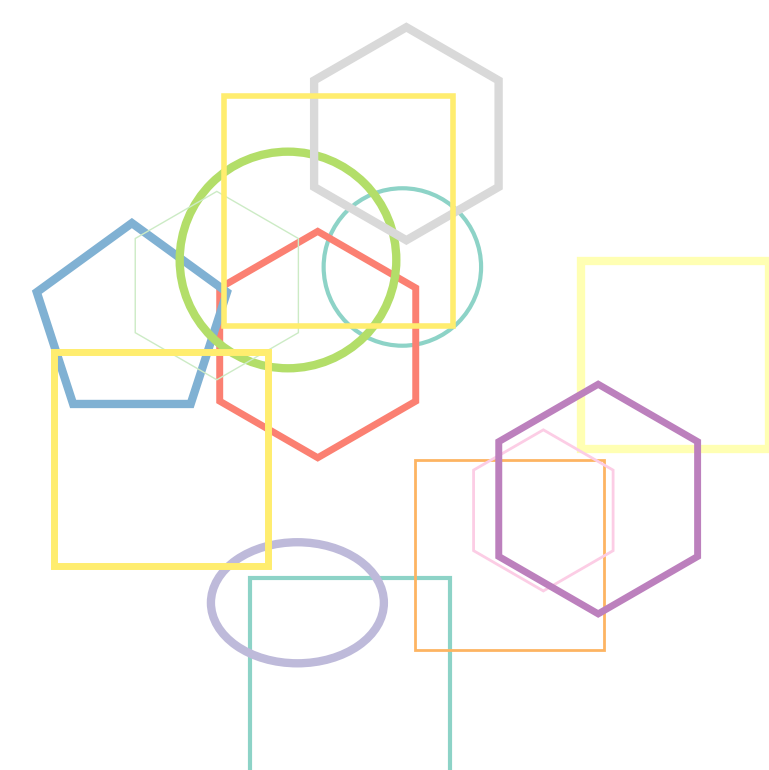[{"shape": "circle", "thickness": 1.5, "radius": 0.51, "center": [0.523, 0.653]}, {"shape": "square", "thickness": 1.5, "radius": 0.65, "center": [0.454, 0.119]}, {"shape": "square", "thickness": 3, "radius": 0.61, "center": [0.877, 0.539]}, {"shape": "oval", "thickness": 3, "radius": 0.56, "center": [0.386, 0.217]}, {"shape": "hexagon", "thickness": 2.5, "radius": 0.73, "center": [0.413, 0.553]}, {"shape": "pentagon", "thickness": 3, "radius": 0.65, "center": [0.171, 0.58]}, {"shape": "square", "thickness": 1, "radius": 0.61, "center": [0.662, 0.279]}, {"shape": "circle", "thickness": 3, "radius": 0.7, "center": [0.374, 0.662]}, {"shape": "hexagon", "thickness": 1, "radius": 0.52, "center": [0.706, 0.337]}, {"shape": "hexagon", "thickness": 3, "radius": 0.69, "center": [0.528, 0.826]}, {"shape": "hexagon", "thickness": 2.5, "radius": 0.75, "center": [0.777, 0.352]}, {"shape": "hexagon", "thickness": 0.5, "radius": 0.61, "center": [0.282, 0.629]}, {"shape": "square", "thickness": 2, "radius": 0.74, "center": [0.439, 0.726]}, {"shape": "square", "thickness": 2.5, "radius": 0.69, "center": [0.209, 0.404]}]